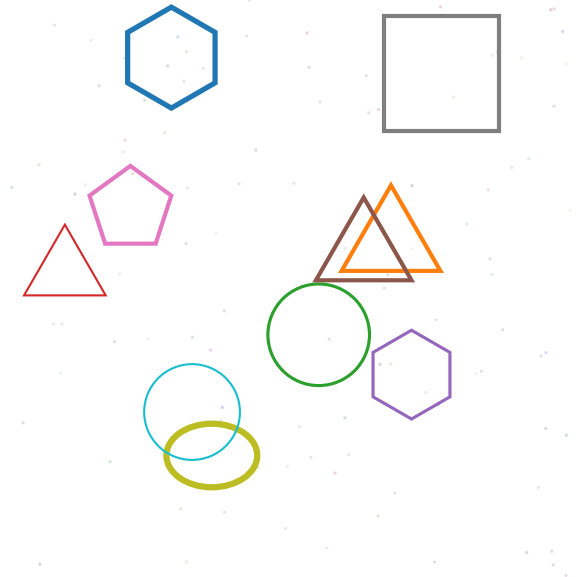[{"shape": "hexagon", "thickness": 2.5, "radius": 0.44, "center": [0.297, 0.899]}, {"shape": "triangle", "thickness": 2, "radius": 0.49, "center": [0.677, 0.579]}, {"shape": "circle", "thickness": 1.5, "radius": 0.44, "center": [0.552, 0.419]}, {"shape": "triangle", "thickness": 1, "radius": 0.41, "center": [0.112, 0.528]}, {"shape": "hexagon", "thickness": 1.5, "radius": 0.38, "center": [0.713, 0.35]}, {"shape": "triangle", "thickness": 2, "radius": 0.48, "center": [0.63, 0.562]}, {"shape": "pentagon", "thickness": 2, "radius": 0.37, "center": [0.226, 0.637]}, {"shape": "square", "thickness": 2, "radius": 0.5, "center": [0.764, 0.871]}, {"shape": "oval", "thickness": 3, "radius": 0.39, "center": [0.367, 0.21]}, {"shape": "circle", "thickness": 1, "radius": 0.41, "center": [0.333, 0.286]}]